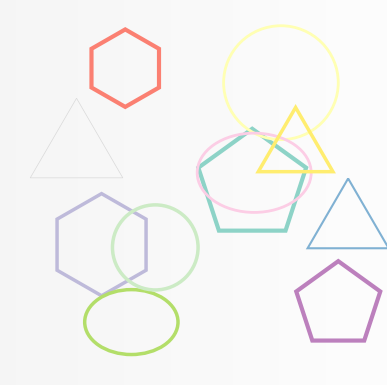[{"shape": "pentagon", "thickness": 3, "radius": 0.73, "center": [0.651, 0.519]}, {"shape": "circle", "thickness": 2, "radius": 0.74, "center": [0.725, 0.785]}, {"shape": "hexagon", "thickness": 2.5, "radius": 0.66, "center": [0.262, 0.364]}, {"shape": "hexagon", "thickness": 3, "radius": 0.5, "center": [0.323, 0.823]}, {"shape": "triangle", "thickness": 1.5, "radius": 0.6, "center": [0.898, 0.416]}, {"shape": "oval", "thickness": 2.5, "radius": 0.6, "center": [0.339, 0.163]}, {"shape": "oval", "thickness": 2, "radius": 0.74, "center": [0.656, 0.551]}, {"shape": "triangle", "thickness": 0.5, "radius": 0.69, "center": [0.197, 0.607]}, {"shape": "pentagon", "thickness": 3, "radius": 0.57, "center": [0.873, 0.208]}, {"shape": "circle", "thickness": 2.5, "radius": 0.55, "center": [0.401, 0.357]}, {"shape": "triangle", "thickness": 2.5, "radius": 0.56, "center": [0.763, 0.61]}]